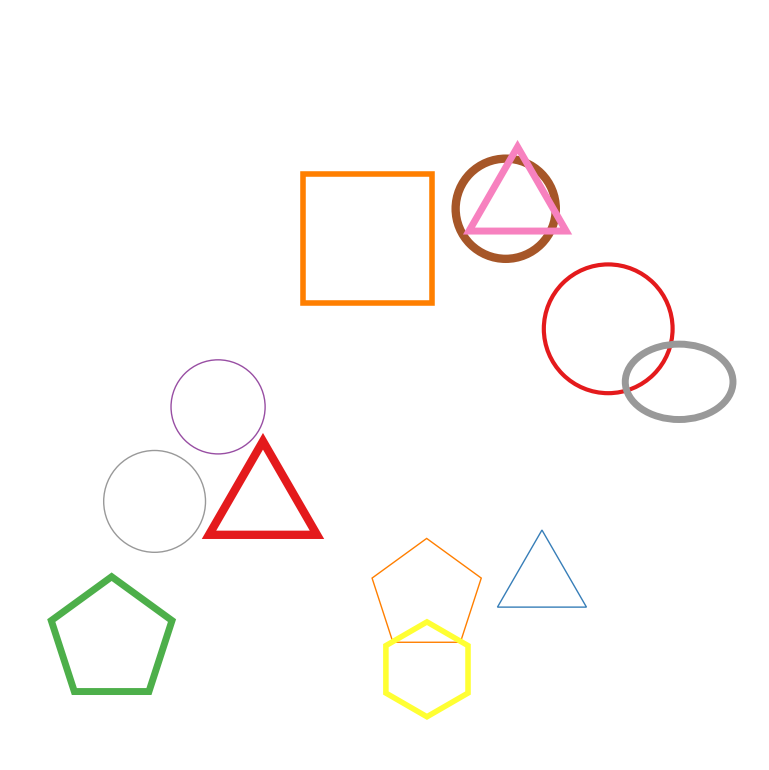[{"shape": "triangle", "thickness": 3, "radius": 0.4, "center": [0.342, 0.346]}, {"shape": "circle", "thickness": 1.5, "radius": 0.42, "center": [0.79, 0.573]}, {"shape": "triangle", "thickness": 0.5, "radius": 0.33, "center": [0.704, 0.245]}, {"shape": "pentagon", "thickness": 2.5, "radius": 0.41, "center": [0.145, 0.169]}, {"shape": "circle", "thickness": 0.5, "radius": 0.31, "center": [0.283, 0.472]}, {"shape": "square", "thickness": 2, "radius": 0.42, "center": [0.478, 0.69]}, {"shape": "pentagon", "thickness": 0.5, "radius": 0.37, "center": [0.554, 0.226]}, {"shape": "hexagon", "thickness": 2, "radius": 0.31, "center": [0.554, 0.131]}, {"shape": "circle", "thickness": 3, "radius": 0.33, "center": [0.657, 0.729]}, {"shape": "triangle", "thickness": 2.5, "radius": 0.36, "center": [0.672, 0.736]}, {"shape": "circle", "thickness": 0.5, "radius": 0.33, "center": [0.201, 0.349]}, {"shape": "oval", "thickness": 2.5, "radius": 0.35, "center": [0.882, 0.504]}]